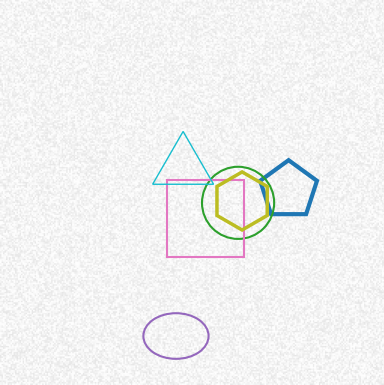[{"shape": "pentagon", "thickness": 3, "radius": 0.39, "center": [0.75, 0.506]}, {"shape": "circle", "thickness": 1.5, "radius": 0.47, "center": [0.618, 0.473]}, {"shape": "oval", "thickness": 1.5, "radius": 0.42, "center": [0.457, 0.127]}, {"shape": "square", "thickness": 1.5, "radius": 0.5, "center": [0.533, 0.432]}, {"shape": "hexagon", "thickness": 2.5, "radius": 0.38, "center": [0.629, 0.478]}, {"shape": "triangle", "thickness": 1, "radius": 0.46, "center": [0.476, 0.567]}]